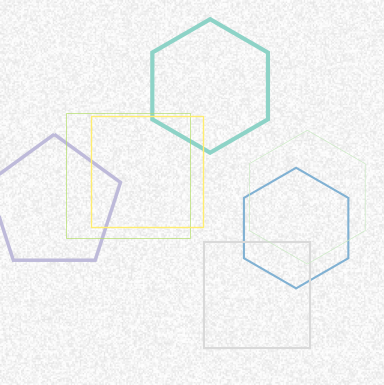[{"shape": "hexagon", "thickness": 3, "radius": 0.87, "center": [0.546, 0.777]}, {"shape": "pentagon", "thickness": 2.5, "radius": 0.9, "center": [0.141, 0.47]}, {"shape": "hexagon", "thickness": 1.5, "radius": 0.78, "center": [0.769, 0.408]}, {"shape": "square", "thickness": 0.5, "radius": 0.81, "center": [0.332, 0.544]}, {"shape": "square", "thickness": 1.5, "radius": 0.69, "center": [0.667, 0.234]}, {"shape": "hexagon", "thickness": 0.5, "radius": 0.87, "center": [0.798, 0.488]}, {"shape": "square", "thickness": 1, "radius": 0.72, "center": [0.382, 0.554]}]